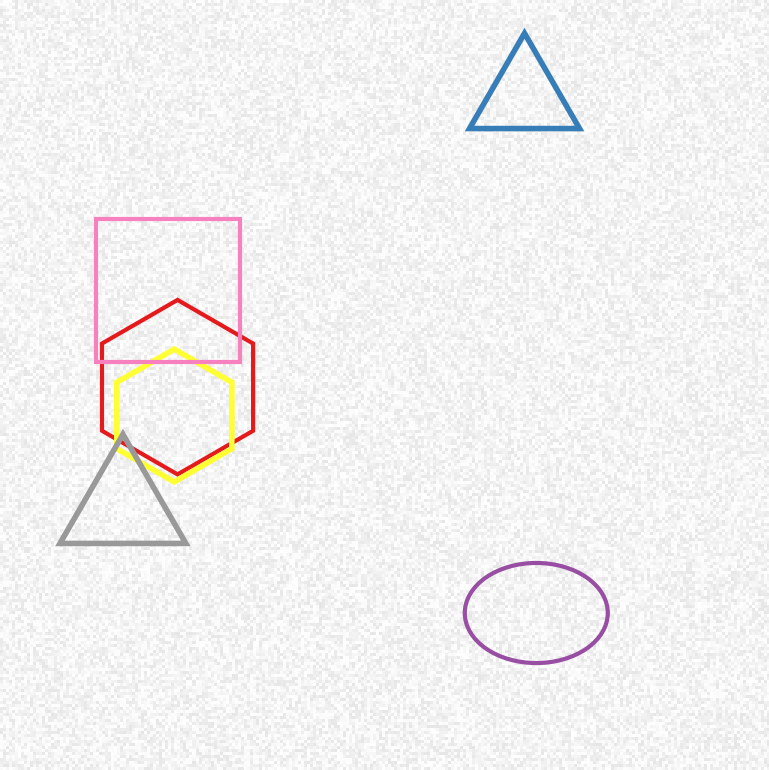[{"shape": "hexagon", "thickness": 1.5, "radius": 0.57, "center": [0.231, 0.497]}, {"shape": "triangle", "thickness": 2, "radius": 0.41, "center": [0.681, 0.874]}, {"shape": "oval", "thickness": 1.5, "radius": 0.46, "center": [0.696, 0.204]}, {"shape": "hexagon", "thickness": 2, "radius": 0.43, "center": [0.226, 0.46]}, {"shape": "square", "thickness": 1.5, "radius": 0.47, "center": [0.218, 0.623]}, {"shape": "triangle", "thickness": 2, "radius": 0.47, "center": [0.16, 0.341]}]